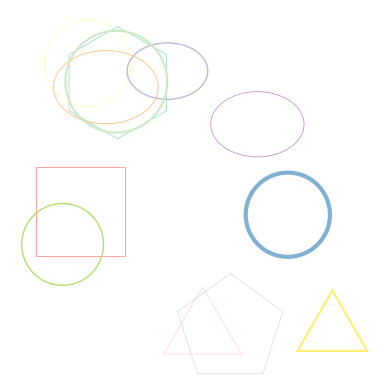[{"shape": "hexagon", "thickness": 0.5, "radius": 0.73, "center": [0.306, 0.785]}, {"shape": "circle", "thickness": 0.5, "radius": 0.56, "center": [0.228, 0.835]}, {"shape": "oval", "thickness": 1, "radius": 0.52, "center": [0.435, 0.815]}, {"shape": "square", "thickness": 0.5, "radius": 0.58, "center": [0.21, 0.45]}, {"shape": "circle", "thickness": 3, "radius": 0.55, "center": [0.748, 0.442]}, {"shape": "oval", "thickness": 0.5, "radius": 0.68, "center": [0.275, 0.774]}, {"shape": "circle", "thickness": 1, "radius": 0.53, "center": [0.163, 0.365]}, {"shape": "triangle", "thickness": 0.5, "radius": 0.58, "center": [0.526, 0.139]}, {"shape": "pentagon", "thickness": 0.5, "radius": 0.72, "center": [0.598, 0.146]}, {"shape": "oval", "thickness": 0.5, "radius": 0.61, "center": [0.669, 0.677]}, {"shape": "circle", "thickness": 1.5, "radius": 0.66, "center": [0.302, 0.788]}, {"shape": "triangle", "thickness": 1.5, "radius": 0.52, "center": [0.863, 0.141]}]